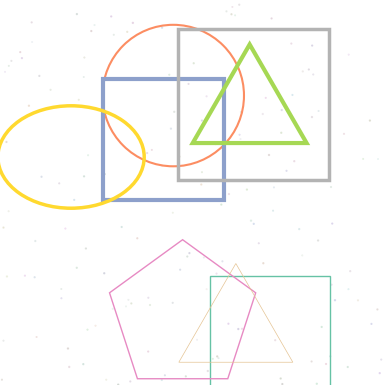[{"shape": "square", "thickness": 1, "radius": 0.78, "center": [0.701, 0.127]}, {"shape": "circle", "thickness": 1.5, "radius": 0.92, "center": [0.45, 0.752]}, {"shape": "square", "thickness": 3, "radius": 0.79, "center": [0.425, 0.638]}, {"shape": "pentagon", "thickness": 1, "radius": 1.0, "center": [0.474, 0.178]}, {"shape": "triangle", "thickness": 3, "radius": 0.85, "center": [0.648, 0.714]}, {"shape": "oval", "thickness": 2.5, "radius": 0.95, "center": [0.185, 0.592]}, {"shape": "triangle", "thickness": 0.5, "radius": 0.85, "center": [0.613, 0.145]}, {"shape": "square", "thickness": 2.5, "radius": 0.98, "center": [0.658, 0.728]}]